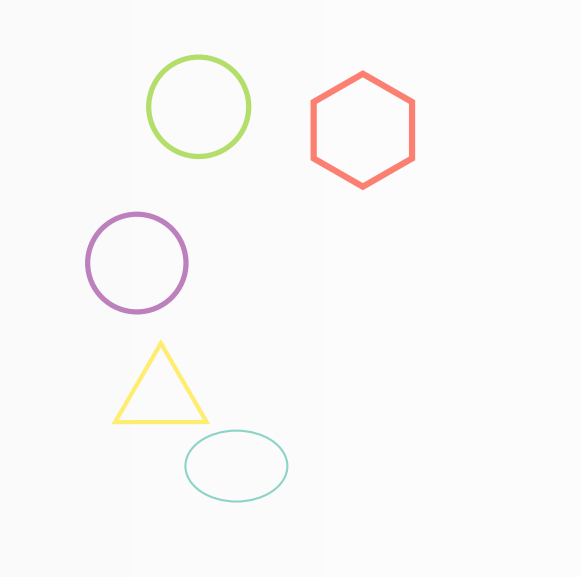[{"shape": "oval", "thickness": 1, "radius": 0.44, "center": [0.407, 0.192]}, {"shape": "hexagon", "thickness": 3, "radius": 0.49, "center": [0.624, 0.774]}, {"shape": "circle", "thickness": 2.5, "radius": 0.43, "center": [0.342, 0.814]}, {"shape": "circle", "thickness": 2.5, "radius": 0.42, "center": [0.235, 0.544]}, {"shape": "triangle", "thickness": 2, "radius": 0.45, "center": [0.277, 0.314]}]